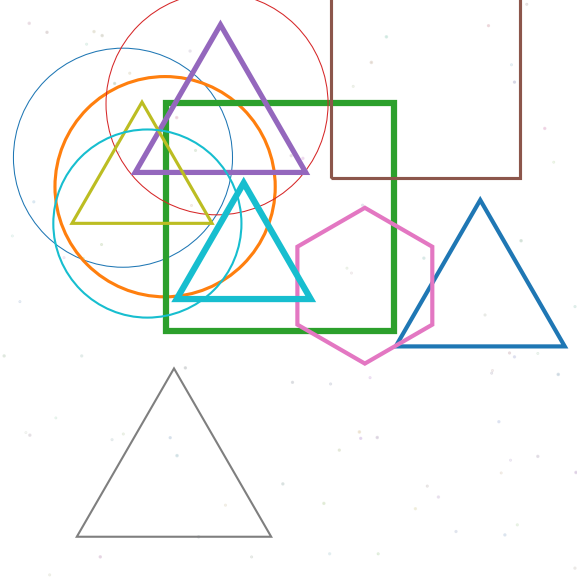[{"shape": "circle", "thickness": 0.5, "radius": 0.95, "center": [0.213, 0.726]}, {"shape": "triangle", "thickness": 2, "radius": 0.85, "center": [0.832, 0.484]}, {"shape": "circle", "thickness": 1.5, "radius": 0.95, "center": [0.286, 0.676]}, {"shape": "square", "thickness": 3, "radius": 0.98, "center": [0.485, 0.623]}, {"shape": "circle", "thickness": 0.5, "radius": 0.96, "center": [0.376, 0.819]}, {"shape": "triangle", "thickness": 2.5, "radius": 0.85, "center": [0.382, 0.786]}, {"shape": "square", "thickness": 1.5, "radius": 0.82, "center": [0.737, 0.855]}, {"shape": "hexagon", "thickness": 2, "radius": 0.67, "center": [0.632, 0.504]}, {"shape": "triangle", "thickness": 1, "radius": 0.97, "center": [0.301, 0.167]}, {"shape": "triangle", "thickness": 1.5, "radius": 0.7, "center": [0.246, 0.682]}, {"shape": "triangle", "thickness": 3, "radius": 0.67, "center": [0.422, 0.548]}, {"shape": "circle", "thickness": 1, "radius": 0.81, "center": [0.255, 0.612]}]